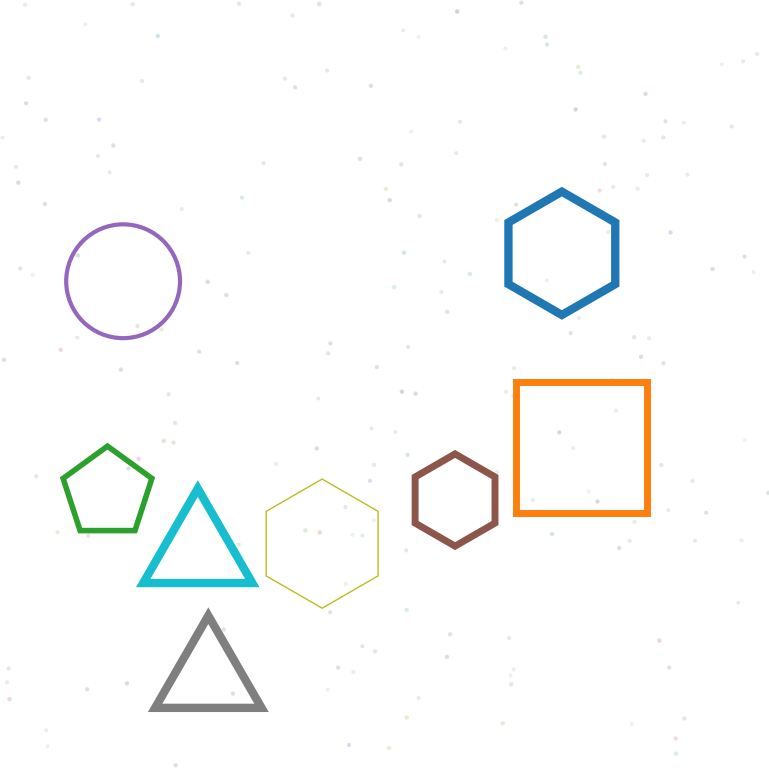[{"shape": "hexagon", "thickness": 3, "radius": 0.4, "center": [0.73, 0.671]}, {"shape": "square", "thickness": 2.5, "radius": 0.43, "center": [0.755, 0.419]}, {"shape": "pentagon", "thickness": 2, "radius": 0.3, "center": [0.14, 0.36]}, {"shape": "circle", "thickness": 1.5, "radius": 0.37, "center": [0.16, 0.635]}, {"shape": "hexagon", "thickness": 2.5, "radius": 0.3, "center": [0.591, 0.351]}, {"shape": "triangle", "thickness": 3, "radius": 0.4, "center": [0.271, 0.121]}, {"shape": "hexagon", "thickness": 0.5, "radius": 0.42, "center": [0.418, 0.294]}, {"shape": "triangle", "thickness": 3, "radius": 0.41, "center": [0.257, 0.284]}]